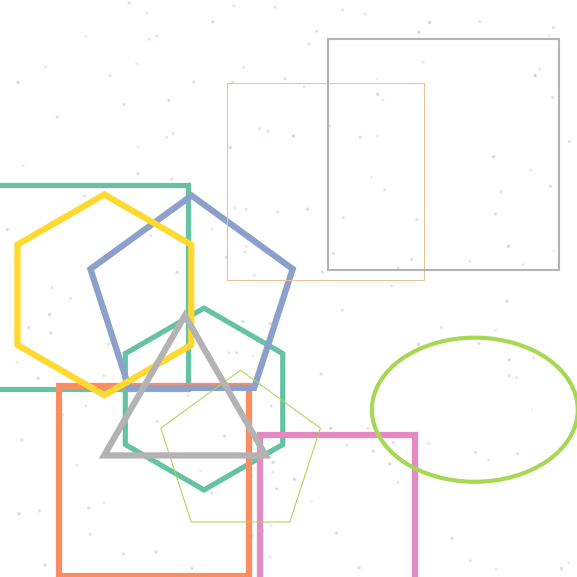[{"shape": "hexagon", "thickness": 2.5, "radius": 0.79, "center": [0.353, 0.308]}, {"shape": "square", "thickness": 2.5, "radius": 0.88, "center": [0.149, 0.501]}, {"shape": "square", "thickness": 3, "radius": 0.82, "center": [0.266, 0.166]}, {"shape": "pentagon", "thickness": 3, "radius": 0.92, "center": [0.332, 0.476]}, {"shape": "square", "thickness": 3, "radius": 0.67, "center": [0.584, 0.111]}, {"shape": "pentagon", "thickness": 0.5, "radius": 0.73, "center": [0.417, 0.213]}, {"shape": "oval", "thickness": 2, "radius": 0.89, "center": [0.822, 0.29]}, {"shape": "hexagon", "thickness": 3, "radius": 0.87, "center": [0.181, 0.489]}, {"shape": "square", "thickness": 0.5, "radius": 0.85, "center": [0.564, 0.686]}, {"shape": "triangle", "thickness": 3, "radius": 0.81, "center": [0.32, 0.291]}, {"shape": "square", "thickness": 1, "radius": 1.0, "center": [0.768, 0.731]}]